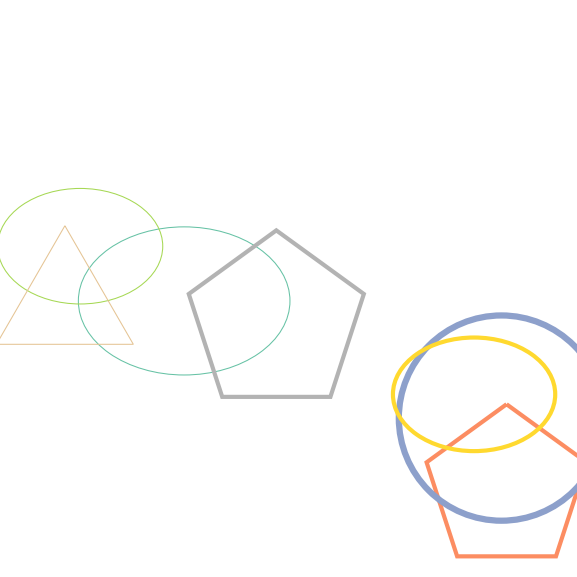[{"shape": "oval", "thickness": 0.5, "radius": 0.92, "center": [0.319, 0.478]}, {"shape": "pentagon", "thickness": 2, "radius": 0.73, "center": [0.877, 0.154]}, {"shape": "circle", "thickness": 3, "radius": 0.89, "center": [0.868, 0.275]}, {"shape": "oval", "thickness": 0.5, "radius": 0.71, "center": [0.139, 0.573]}, {"shape": "oval", "thickness": 2, "radius": 0.7, "center": [0.821, 0.316]}, {"shape": "triangle", "thickness": 0.5, "radius": 0.68, "center": [0.112, 0.471]}, {"shape": "pentagon", "thickness": 2, "radius": 0.8, "center": [0.478, 0.441]}]